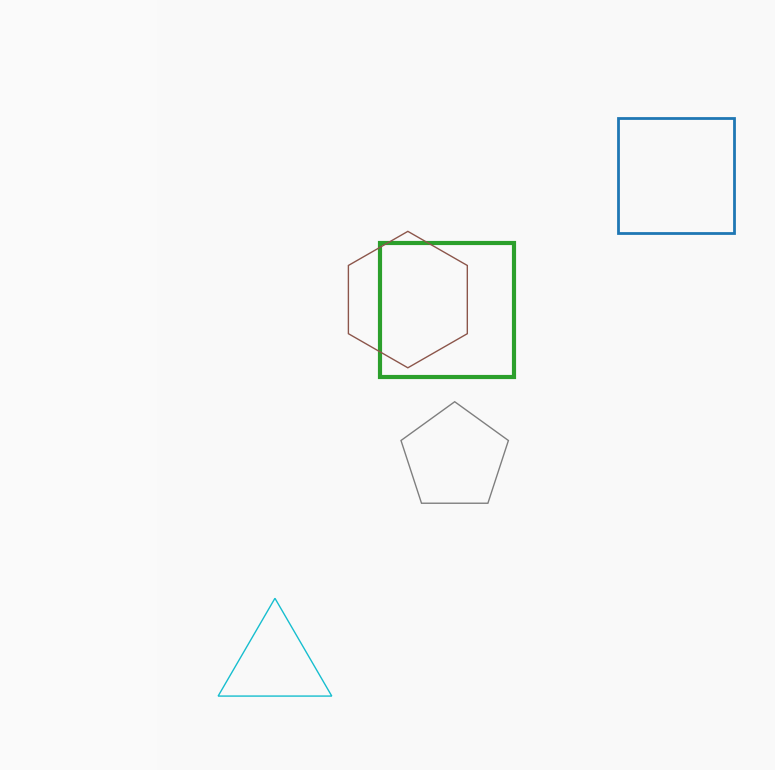[{"shape": "square", "thickness": 1, "radius": 0.37, "center": [0.873, 0.773]}, {"shape": "square", "thickness": 1.5, "radius": 0.43, "center": [0.577, 0.598]}, {"shape": "hexagon", "thickness": 0.5, "radius": 0.44, "center": [0.526, 0.611]}, {"shape": "pentagon", "thickness": 0.5, "radius": 0.36, "center": [0.587, 0.405]}, {"shape": "triangle", "thickness": 0.5, "radius": 0.42, "center": [0.355, 0.138]}]